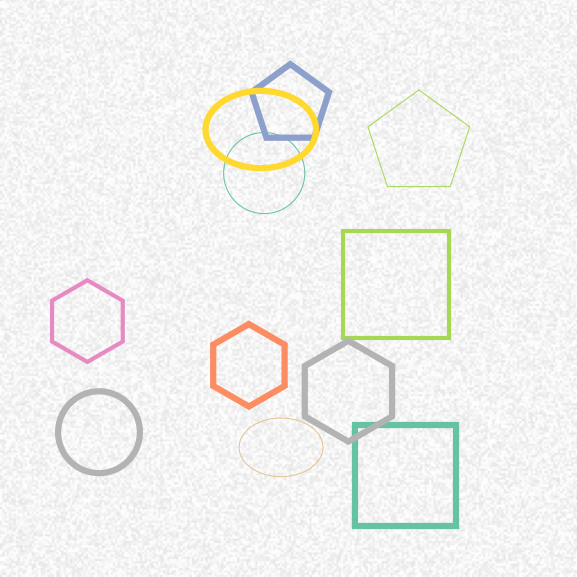[{"shape": "circle", "thickness": 0.5, "radius": 0.35, "center": [0.457, 0.699]}, {"shape": "square", "thickness": 3, "radius": 0.44, "center": [0.702, 0.175]}, {"shape": "hexagon", "thickness": 3, "radius": 0.36, "center": [0.431, 0.367]}, {"shape": "pentagon", "thickness": 3, "radius": 0.35, "center": [0.503, 0.818]}, {"shape": "hexagon", "thickness": 2, "radius": 0.35, "center": [0.151, 0.443]}, {"shape": "square", "thickness": 2, "radius": 0.46, "center": [0.686, 0.506]}, {"shape": "pentagon", "thickness": 0.5, "radius": 0.46, "center": [0.725, 0.751]}, {"shape": "oval", "thickness": 3, "radius": 0.48, "center": [0.452, 0.775]}, {"shape": "oval", "thickness": 0.5, "radius": 0.36, "center": [0.487, 0.225]}, {"shape": "circle", "thickness": 3, "radius": 0.35, "center": [0.171, 0.251]}, {"shape": "hexagon", "thickness": 3, "radius": 0.44, "center": [0.603, 0.322]}]